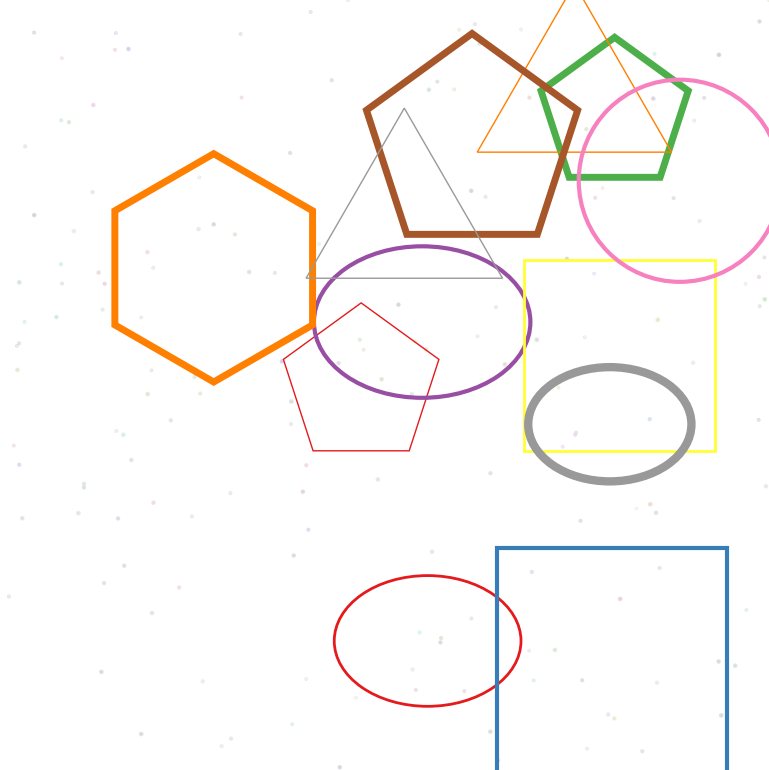[{"shape": "pentagon", "thickness": 0.5, "radius": 0.53, "center": [0.469, 0.5]}, {"shape": "oval", "thickness": 1, "radius": 0.61, "center": [0.555, 0.168]}, {"shape": "square", "thickness": 1.5, "radius": 0.75, "center": [0.794, 0.138]}, {"shape": "pentagon", "thickness": 2.5, "radius": 0.5, "center": [0.798, 0.851]}, {"shape": "oval", "thickness": 1.5, "radius": 0.7, "center": [0.548, 0.582]}, {"shape": "hexagon", "thickness": 2.5, "radius": 0.74, "center": [0.278, 0.652]}, {"shape": "triangle", "thickness": 0.5, "radius": 0.73, "center": [0.746, 0.875]}, {"shape": "square", "thickness": 1, "radius": 0.62, "center": [0.805, 0.538]}, {"shape": "pentagon", "thickness": 2.5, "radius": 0.72, "center": [0.613, 0.812]}, {"shape": "circle", "thickness": 1.5, "radius": 0.66, "center": [0.883, 0.765]}, {"shape": "triangle", "thickness": 0.5, "radius": 0.74, "center": [0.525, 0.712]}, {"shape": "oval", "thickness": 3, "radius": 0.53, "center": [0.792, 0.449]}]